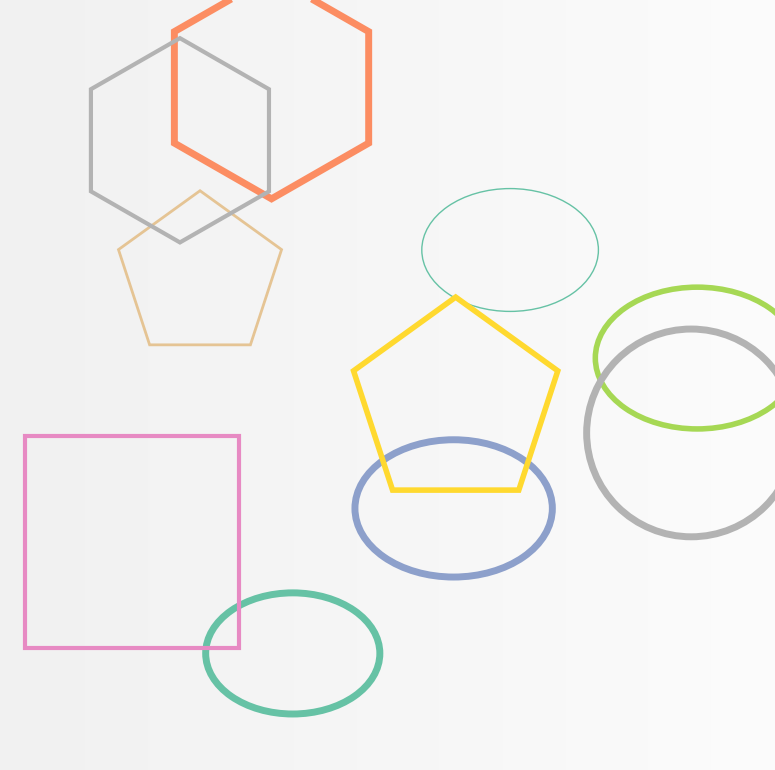[{"shape": "oval", "thickness": 2.5, "radius": 0.56, "center": [0.378, 0.151]}, {"shape": "oval", "thickness": 0.5, "radius": 0.57, "center": [0.658, 0.675]}, {"shape": "hexagon", "thickness": 2.5, "radius": 0.72, "center": [0.35, 0.887]}, {"shape": "oval", "thickness": 2.5, "radius": 0.64, "center": [0.585, 0.34]}, {"shape": "square", "thickness": 1.5, "radius": 0.69, "center": [0.17, 0.296]}, {"shape": "oval", "thickness": 2, "radius": 0.66, "center": [0.9, 0.535]}, {"shape": "pentagon", "thickness": 2, "radius": 0.69, "center": [0.588, 0.476]}, {"shape": "pentagon", "thickness": 1, "radius": 0.55, "center": [0.258, 0.642]}, {"shape": "hexagon", "thickness": 1.5, "radius": 0.66, "center": [0.232, 0.818]}, {"shape": "circle", "thickness": 2.5, "radius": 0.67, "center": [0.892, 0.438]}]